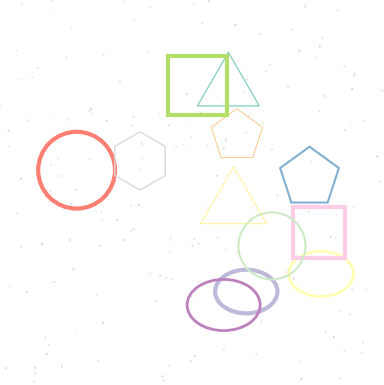[{"shape": "triangle", "thickness": 1, "radius": 0.46, "center": [0.593, 0.771]}, {"shape": "oval", "thickness": 2, "radius": 0.42, "center": [0.834, 0.289]}, {"shape": "oval", "thickness": 3, "radius": 0.4, "center": [0.64, 0.243]}, {"shape": "circle", "thickness": 3, "radius": 0.5, "center": [0.199, 0.558]}, {"shape": "pentagon", "thickness": 1.5, "radius": 0.4, "center": [0.804, 0.539]}, {"shape": "pentagon", "thickness": 0.5, "radius": 0.35, "center": [0.615, 0.648]}, {"shape": "square", "thickness": 3, "radius": 0.39, "center": [0.514, 0.779]}, {"shape": "square", "thickness": 3, "radius": 0.34, "center": [0.828, 0.396]}, {"shape": "hexagon", "thickness": 1, "radius": 0.38, "center": [0.364, 0.582]}, {"shape": "oval", "thickness": 2, "radius": 0.47, "center": [0.581, 0.208]}, {"shape": "circle", "thickness": 1.5, "radius": 0.44, "center": [0.706, 0.361]}, {"shape": "triangle", "thickness": 0.5, "radius": 0.49, "center": [0.607, 0.468]}]